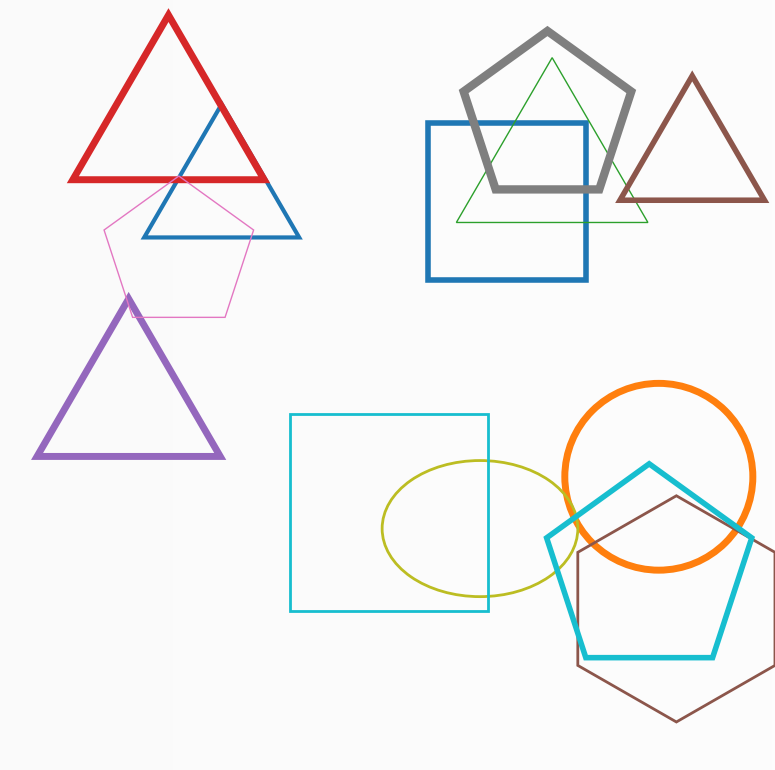[{"shape": "triangle", "thickness": 1.5, "radius": 0.58, "center": [0.286, 0.749]}, {"shape": "square", "thickness": 2, "radius": 0.51, "center": [0.654, 0.738]}, {"shape": "circle", "thickness": 2.5, "radius": 0.61, "center": [0.85, 0.381]}, {"shape": "triangle", "thickness": 0.5, "radius": 0.71, "center": [0.712, 0.782]}, {"shape": "triangle", "thickness": 2.5, "radius": 0.71, "center": [0.217, 0.838]}, {"shape": "triangle", "thickness": 2.5, "radius": 0.68, "center": [0.166, 0.475]}, {"shape": "triangle", "thickness": 2, "radius": 0.54, "center": [0.893, 0.794]}, {"shape": "hexagon", "thickness": 1, "radius": 0.73, "center": [0.873, 0.209]}, {"shape": "pentagon", "thickness": 0.5, "radius": 0.51, "center": [0.231, 0.67]}, {"shape": "pentagon", "thickness": 3, "radius": 0.57, "center": [0.706, 0.846]}, {"shape": "oval", "thickness": 1, "radius": 0.63, "center": [0.619, 0.314]}, {"shape": "pentagon", "thickness": 2, "radius": 0.7, "center": [0.838, 0.258]}, {"shape": "square", "thickness": 1, "radius": 0.64, "center": [0.502, 0.334]}]